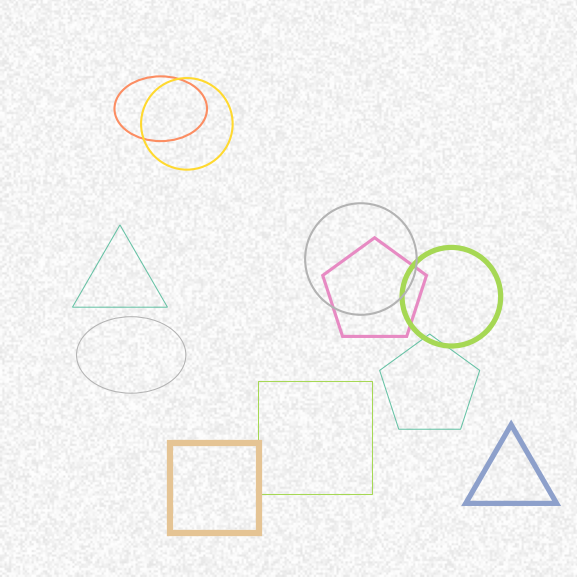[{"shape": "triangle", "thickness": 0.5, "radius": 0.47, "center": [0.208, 0.515]}, {"shape": "pentagon", "thickness": 0.5, "radius": 0.46, "center": [0.744, 0.33]}, {"shape": "oval", "thickness": 1, "radius": 0.4, "center": [0.278, 0.811]}, {"shape": "triangle", "thickness": 2.5, "radius": 0.45, "center": [0.885, 0.173]}, {"shape": "pentagon", "thickness": 1.5, "radius": 0.47, "center": [0.649, 0.493]}, {"shape": "circle", "thickness": 2.5, "radius": 0.43, "center": [0.782, 0.485]}, {"shape": "square", "thickness": 0.5, "radius": 0.49, "center": [0.545, 0.242]}, {"shape": "circle", "thickness": 1, "radius": 0.4, "center": [0.324, 0.785]}, {"shape": "square", "thickness": 3, "radius": 0.39, "center": [0.371, 0.154]}, {"shape": "circle", "thickness": 1, "radius": 0.48, "center": [0.625, 0.551]}, {"shape": "oval", "thickness": 0.5, "radius": 0.47, "center": [0.227, 0.384]}]